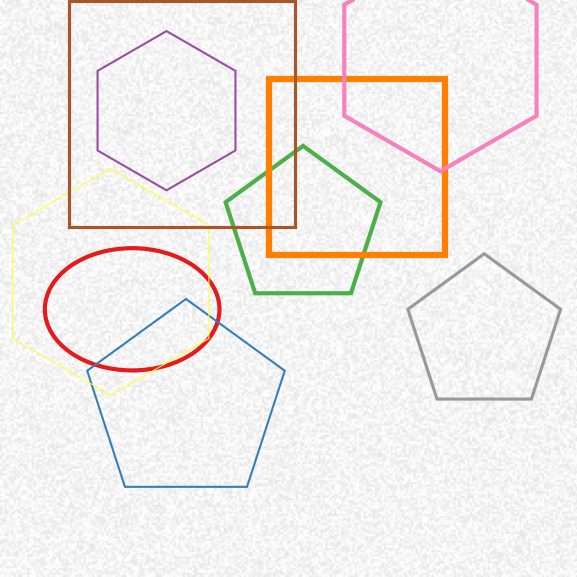[{"shape": "oval", "thickness": 2, "radius": 0.76, "center": [0.229, 0.464]}, {"shape": "pentagon", "thickness": 1, "radius": 0.9, "center": [0.322, 0.302]}, {"shape": "pentagon", "thickness": 2, "radius": 0.71, "center": [0.525, 0.605]}, {"shape": "hexagon", "thickness": 1, "radius": 0.69, "center": [0.288, 0.807]}, {"shape": "square", "thickness": 3, "radius": 0.76, "center": [0.618, 0.71]}, {"shape": "hexagon", "thickness": 0.5, "radius": 0.98, "center": [0.192, 0.511]}, {"shape": "square", "thickness": 1.5, "radius": 0.98, "center": [0.315, 0.801]}, {"shape": "hexagon", "thickness": 2, "radius": 0.96, "center": [0.763, 0.895]}, {"shape": "pentagon", "thickness": 1.5, "radius": 0.7, "center": [0.838, 0.421]}]